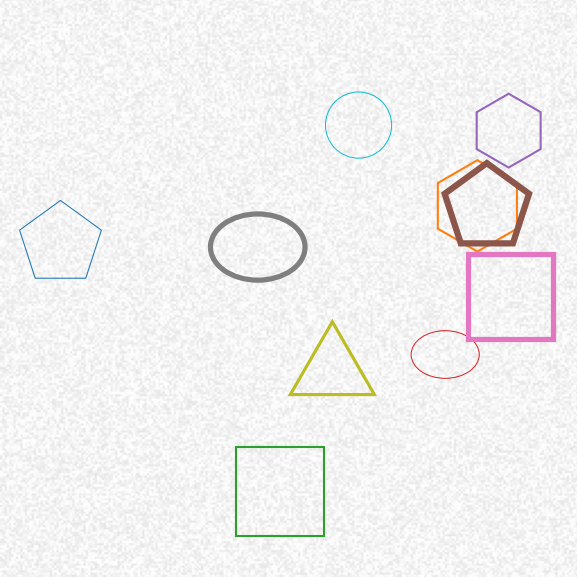[{"shape": "pentagon", "thickness": 0.5, "radius": 0.37, "center": [0.105, 0.578]}, {"shape": "hexagon", "thickness": 1, "radius": 0.4, "center": [0.827, 0.643]}, {"shape": "square", "thickness": 1, "radius": 0.38, "center": [0.485, 0.148]}, {"shape": "oval", "thickness": 0.5, "radius": 0.29, "center": [0.771, 0.385]}, {"shape": "hexagon", "thickness": 1, "radius": 0.32, "center": [0.881, 0.773]}, {"shape": "pentagon", "thickness": 3, "radius": 0.38, "center": [0.843, 0.64]}, {"shape": "square", "thickness": 2.5, "radius": 0.37, "center": [0.884, 0.486]}, {"shape": "oval", "thickness": 2.5, "radius": 0.41, "center": [0.446, 0.571]}, {"shape": "triangle", "thickness": 1.5, "radius": 0.42, "center": [0.575, 0.358]}, {"shape": "circle", "thickness": 0.5, "radius": 0.29, "center": [0.621, 0.783]}]